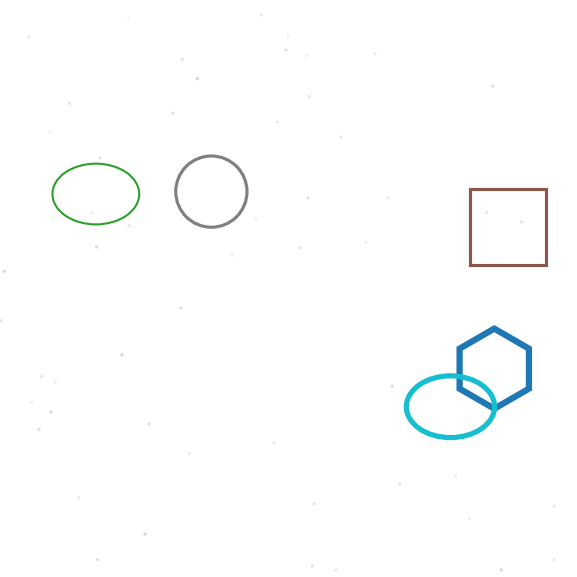[{"shape": "hexagon", "thickness": 3, "radius": 0.35, "center": [0.856, 0.361]}, {"shape": "oval", "thickness": 1, "radius": 0.38, "center": [0.166, 0.663]}, {"shape": "square", "thickness": 1.5, "radius": 0.33, "center": [0.88, 0.607]}, {"shape": "circle", "thickness": 1.5, "radius": 0.31, "center": [0.366, 0.667]}, {"shape": "oval", "thickness": 2.5, "radius": 0.38, "center": [0.78, 0.295]}]